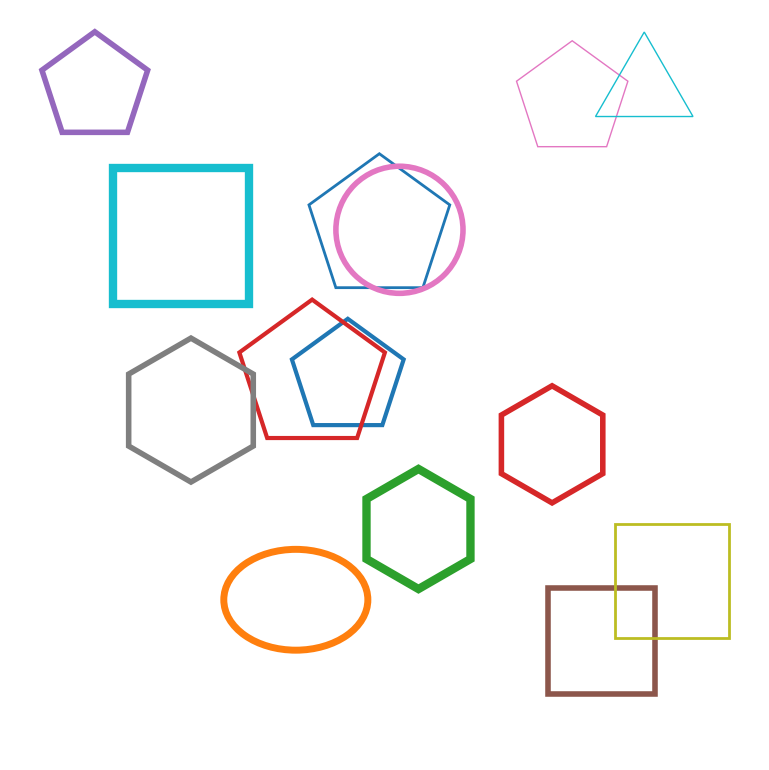[{"shape": "pentagon", "thickness": 1, "radius": 0.48, "center": [0.493, 0.704]}, {"shape": "pentagon", "thickness": 1.5, "radius": 0.38, "center": [0.452, 0.51]}, {"shape": "oval", "thickness": 2.5, "radius": 0.47, "center": [0.384, 0.221]}, {"shape": "hexagon", "thickness": 3, "radius": 0.39, "center": [0.543, 0.313]}, {"shape": "pentagon", "thickness": 1.5, "radius": 0.5, "center": [0.405, 0.512]}, {"shape": "hexagon", "thickness": 2, "radius": 0.38, "center": [0.717, 0.423]}, {"shape": "pentagon", "thickness": 2, "radius": 0.36, "center": [0.123, 0.887]}, {"shape": "square", "thickness": 2, "radius": 0.34, "center": [0.781, 0.168]}, {"shape": "pentagon", "thickness": 0.5, "radius": 0.38, "center": [0.743, 0.871]}, {"shape": "circle", "thickness": 2, "radius": 0.41, "center": [0.519, 0.702]}, {"shape": "hexagon", "thickness": 2, "radius": 0.47, "center": [0.248, 0.467]}, {"shape": "square", "thickness": 1, "radius": 0.37, "center": [0.873, 0.245]}, {"shape": "square", "thickness": 3, "radius": 0.44, "center": [0.235, 0.693]}, {"shape": "triangle", "thickness": 0.5, "radius": 0.37, "center": [0.837, 0.885]}]